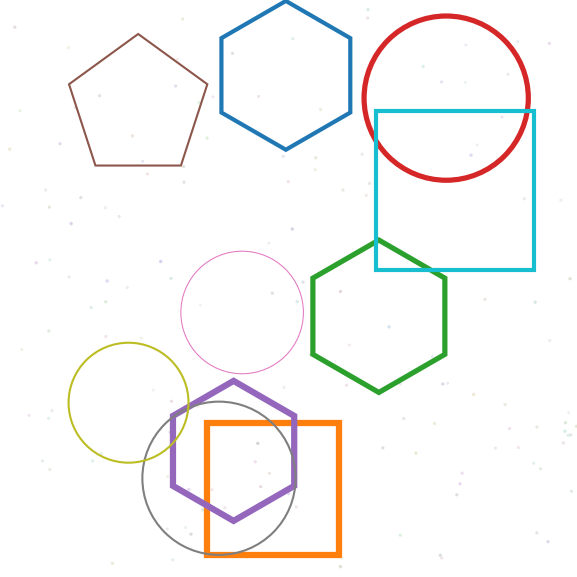[{"shape": "hexagon", "thickness": 2, "radius": 0.64, "center": [0.495, 0.869]}, {"shape": "square", "thickness": 3, "radius": 0.57, "center": [0.473, 0.152]}, {"shape": "hexagon", "thickness": 2.5, "radius": 0.66, "center": [0.656, 0.452]}, {"shape": "circle", "thickness": 2.5, "radius": 0.71, "center": [0.773, 0.829]}, {"shape": "hexagon", "thickness": 3, "radius": 0.61, "center": [0.404, 0.218]}, {"shape": "pentagon", "thickness": 1, "radius": 0.63, "center": [0.239, 0.814]}, {"shape": "circle", "thickness": 0.5, "radius": 0.53, "center": [0.419, 0.458]}, {"shape": "circle", "thickness": 1, "radius": 0.66, "center": [0.379, 0.171]}, {"shape": "circle", "thickness": 1, "radius": 0.52, "center": [0.223, 0.302]}, {"shape": "square", "thickness": 2, "radius": 0.69, "center": [0.788, 0.67]}]